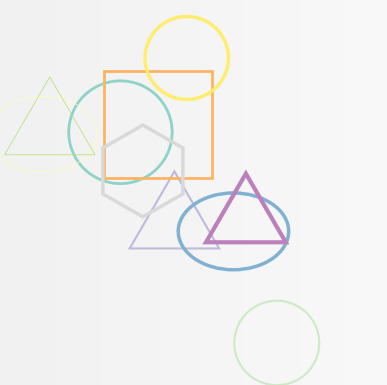[{"shape": "circle", "thickness": 2, "radius": 0.67, "center": [0.311, 0.657]}, {"shape": "oval", "thickness": 0.5, "radius": 0.7, "center": [0.111, 0.652]}, {"shape": "triangle", "thickness": 1.5, "radius": 0.67, "center": [0.45, 0.421]}, {"shape": "oval", "thickness": 2.5, "radius": 0.71, "center": [0.602, 0.399]}, {"shape": "square", "thickness": 2, "radius": 0.69, "center": [0.407, 0.677]}, {"shape": "triangle", "thickness": 0.5, "radius": 0.67, "center": [0.129, 0.665]}, {"shape": "hexagon", "thickness": 2.5, "radius": 0.6, "center": [0.369, 0.556]}, {"shape": "triangle", "thickness": 3, "radius": 0.59, "center": [0.635, 0.43]}, {"shape": "circle", "thickness": 1.5, "radius": 0.55, "center": [0.714, 0.109]}, {"shape": "circle", "thickness": 2.5, "radius": 0.54, "center": [0.482, 0.849]}]